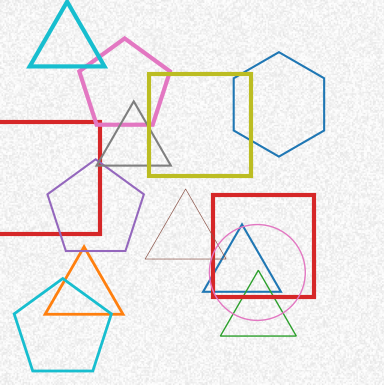[{"shape": "hexagon", "thickness": 1.5, "radius": 0.68, "center": [0.724, 0.729]}, {"shape": "triangle", "thickness": 1.5, "radius": 0.58, "center": [0.629, 0.301]}, {"shape": "triangle", "thickness": 2, "radius": 0.58, "center": [0.218, 0.242]}, {"shape": "triangle", "thickness": 1, "radius": 0.57, "center": [0.671, 0.184]}, {"shape": "square", "thickness": 3, "radius": 0.73, "center": [0.115, 0.538]}, {"shape": "square", "thickness": 3, "radius": 0.66, "center": [0.684, 0.361]}, {"shape": "pentagon", "thickness": 1.5, "radius": 0.66, "center": [0.248, 0.455]}, {"shape": "triangle", "thickness": 0.5, "radius": 0.61, "center": [0.482, 0.388]}, {"shape": "pentagon", "thickness": 3, "radius": 0.62, "center": [0.324, 0.776]}, {"shape": "circle", "thickness": 1, "radius": 0.62, "center": [0.668, 0.292]}, {"shape": "triangle", "thickness": 1.5, "radius": 0.56, "center": [0.347, 0.625]}, {"shape": "square", "thickness": 3, "radius": 0.66, "center": [0.52, 0.676]}, {"shape": "pentagon", "thickness": 2, "radius": 0.66, "center": [0.163, 0.144]}, {"shape": "triangle", "thickness": 3, "radius": 0.56, "center": [0.174, 0.884]}]